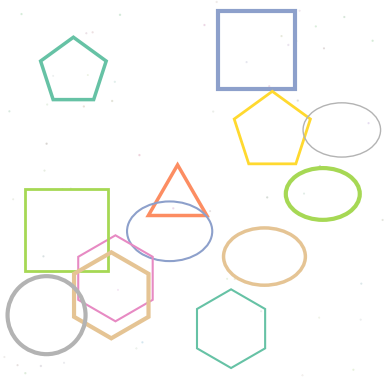[{"shape": "pentagon", "thickness": 2.5, "radius": 0.45, "center": [0.191, 0.814]}, {"shape": "hexagon", "thickness": 1.5, "radius": 0.51, "center": [0.6, 0.146]}, {"shape": "triangle", "thickness": 2.5, "radius": 0.44, "center": [0.461, 0.484]}, {"shape": "oval", "thickness": 1.5, "radius": 0.55, "center": [0.441, 0.399]}, {"shape": "square", "thickness": 3, "radius": 0.5, "center": [0.666, 0.871]}, {"shape": "hexagon", "thickness": 1.5, "radius": 0.56, "center": [0.3, 0.277]}, {"shape": "square", "thickness": 2, "radius": 0.53, "center": [0.173, 0.402]}, {"shape": "oval", "thickness": 3, "radius": 0.48, "center": [0.838, 0.496]}, {"shape": "pentagon", "thickness": 2, "radius": 0.52, "center": [0.707, 0.659]}, {"shape": "hexagon", "thickness": 3, "radius": 0.56, "center": [0.289, 0.233]}, {"shape": "oval", "thickness": 2.5, "radius": 0.53, "center": [0.687, 0.334]}, {"shape": "oval", "thickness": 1, "radius": 0.5, "center": [0.888, 0.662]}, {"shape": "circle", "thickness": 3, "radius": 0.51, "center": [0.121, 0.181]}]